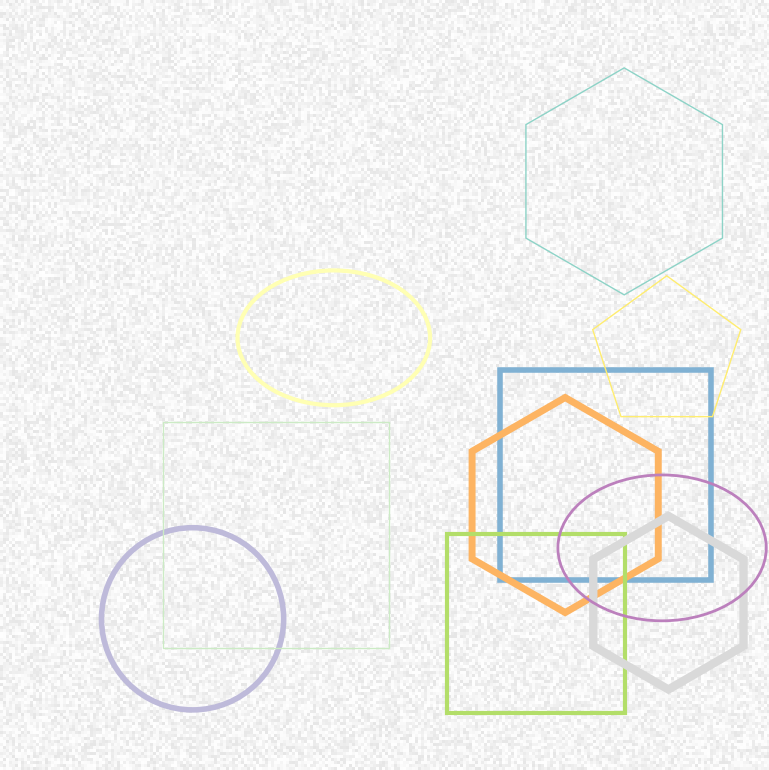[{"shape": "hexagon", "thickness": 0.5, "radius": 0.74, "center": [0.811, 0.764]}, {"shape": "oval", "thickness": 1.5, "radius": 0.63, "center": [0.434, 0.561]}, {"shape": "circle", "thickness": 2, "radius": 0.59, "center": [0.25, 0.196]}, {"shape": "square", "thickness": 2, "radius": 0.68, "center": [0.786, 0.383]}, {"shape": "hexagon", "thickness": 2.5, "radius": 0.7, "center": [0.734, 0.344]}, {"shape": "square", "thickness": 1.5, "radius": 0.58, "center": [0.696, 0.19]}, {"shape": "hexagon", "thickness": 3, "radius": 0.56, "center": [0.868, 0.217]}, {"shape": "oval", "thickness": 1, "radius": 0.68, "center": [0.86, 0.288]}, {"shape": "square", "thickness": 0.5, "radius": 0.73, "center": [0.358, 0.305]}, {"shape": "pentagon", "thickness": 0.5, "radius": 0.51, "center": [0.866, 0.541]}]